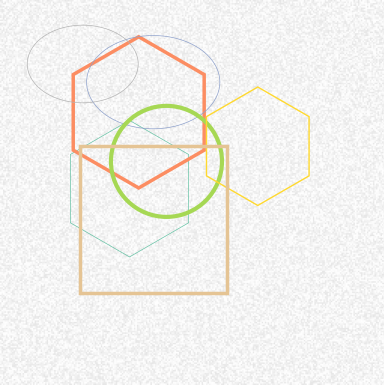[{"shape": "hexagon", "thickness": 0.5, "radius": 0.89, "center": [0.336, 0.51]}, {"shape": "hexagon", "thickness": 2.5, "radius": 0.98, "center": [0.36, 0.708]}, {"shape": "oval", "thickness": 0.5, "radius": 0.87, "center": [0.398, 0.787]}, {"shape": "circle", "thickness": 3, "radius": 0.72, "center": [0.432, 0.581]}, {"shape": "hexagon", "thickness": 1, "radius": 0.77, "center": [0.67, 0.62]}, {"shape": "square", "thickness": 2.5, "radius": 0.96, "center": [0.398, 0.429]}, {"shape": "oval", "thickness": 0.5, "radius": 0.72, "center": [0.215, 0.834]}]